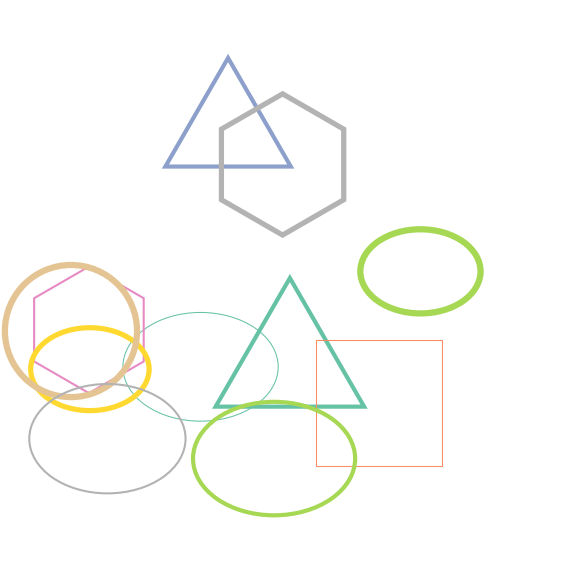[{"shape": "triangle", "thickness": 2, "radius": 0.74, "center": [0.502, 0.369]}, {"shape": "oval", "thickness": 0.5, "radius": 0.67, "center": [0.347, 0.364]}, {"shape": "square", "thickness": 0.5, "radius": 0.55, "center": [0.657, 0.302]}, {"shape": "triangle", "thickness": 2, "radius": 0.63, "center": [0.395, 0.773]}, {"shape": "hexagon", "thickness": 1, "radius": 0.55, "center": [0.154, 0.428]}, {"shape": "oval", "thickness": 2, "radius": 0.7, "center": [0.475, 0.205]}, {"shape": "oval", "thickness": 3, "radius": 0.52, "center": [0.728, 0.529]}, {"shape": "oval", "thickness": 2.5, "radius": 0.51, "center": [0.156, 0.36]}, {"shape": "circle", "thickness": 3, "radius": 0.57, "center": [0.123, 0.426]}, {"shape": "oval", "thickness": 1, "radius": 0.68, "center": [0.186, 0.239]}, {"shape": "hexagon", "thickness": 2.5, "radius": 0.61, "center": [0.489, 0.714]}]